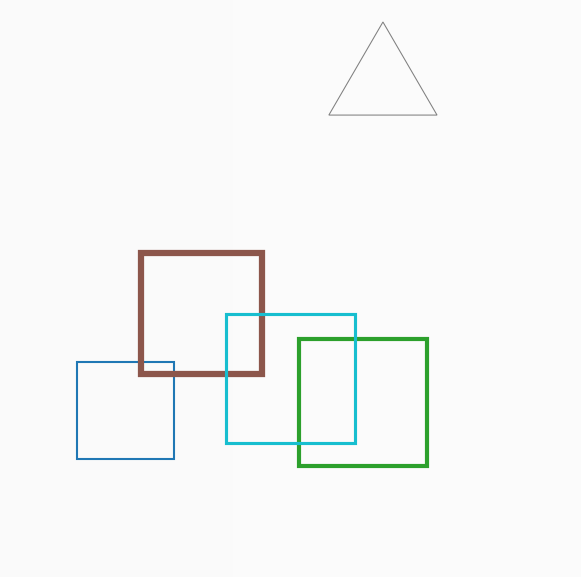[{"shape": "square", "thickness": 1, "radius": 0.42, "center": [0.216, 0.288]}, {"shape": "square", "thickness": 2, "radius": 0.55, "center": [0.624, 0.302]}, {"shape": "square", "thickness": 3, "radius": 0.52, "center": [0.346, 0.456]}, {"shape": "triangle", "thickness": 0.5, "radius": 0.54, "center": [0.659, 0.854]}, {"shape": "square", "thickness": 1.5, "radius": 0.56, "center": [0.5, 0.343]}]